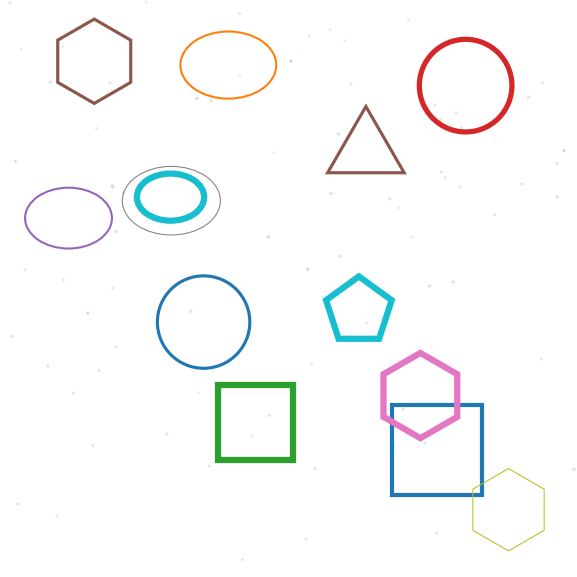[{"shape": "circle", "thickness": 1.5, "radius": 0.4, "center": [0.353, 0.441]}, {"shape": "square", "thickness": 2, "radius": 0.39, "center": [0.757, 0.22]}, {"shape": "oval", "thickness": 1, "radius": 0.42, "center": [0.395, 0.886]}, {"shape": "square", "thickness": 3, "radius": 0.32, "center": [0.442, 0.268]}, {"shape": "circle", "thickness": 2.5, "radius": 0.4, "center": [0.806, 0.851]}, {"shape": "oval", "thickness": 1, "radius": 0.38, "center": [0.119, 0.621]}, {"shape": "hexagon", "thickness": 1.5, "radius": 0.36, "center": [0.163, 0.893]}, {"shape": "triangle", "thickness": 1.5, "radius": 0.38, "center": [0.634, 0.738]}, {"shape": "hexagon", "thickness": 3, "radius": 0.37, "center": [0.728, 0.314]}, {"shape": "oval", "thickness": 0.5, "radius": 0.42, "center": [0.297, 0.652]}, {"shape": "hexagon", "thickness": 0.5, "radius": 0.36, "center": [0.881, 0.116]}, {"shape": "pentagon", "thickness": 3, "radius": 0.3, "center": [0.621, 0.461]}, {"shape": "oval", "thickness": 3, "radius": 0.29, "center": [0.295, 0.658]}]